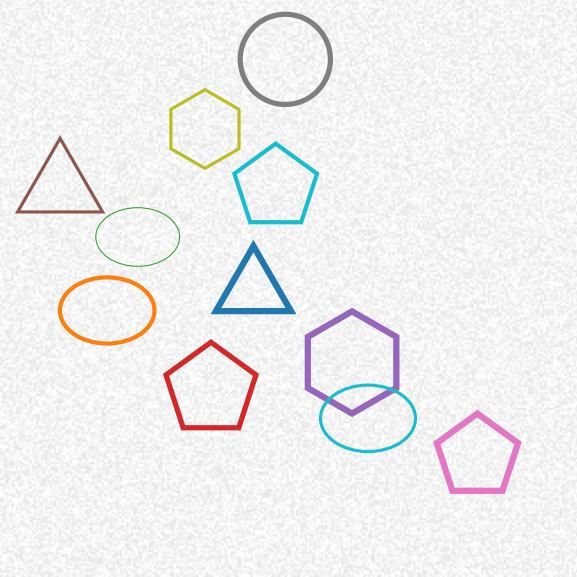[{"shape": "triangle", "thickness": 3, "radius": 0.38, "center": [0.439, 0.498]}, {"shape": "oval", "thickness": 2, "radius": 0.41, "center": [0.186, 0.462]}, {"shape": "oval", "thickness": 0.5, "radius": 0.36, "center": [0.238, 0.589]}, {"shape": "pentagon", "thickness": 2.5, "radius": 0.41, "center": [0.365, 0.325]}, {"shape": "hexagon", "thickness": 3, "radius": 0.44, "center": [0.61, 0.372]}, {"shape": "triangle", "thickness": 1.5, "radius": 0.42, "center": [0.104, 0.675]}, {"shape": "pentagon", "thickness": 3, "radius": 0.37, "center": [0.827, 0.209]}, {"shape": "circle", "thickness": 2.5, "radius": 0.39, "center": [0.494, 0.896]}, {"shape": "hexagon", "thickness": 1.5, "radius": 0.34, "center": [0.355, 0.776]}, {"shape": "pentagon", "thickness": 2, "radius": 0.38, "center": [0.477, 0.675]}, {"shape": "oval", "thickness": 1.5, "radius": 0.41, "center": [0.637, 0.275]}]